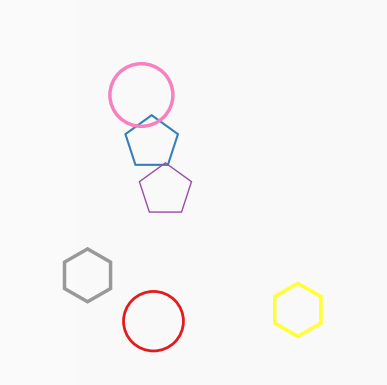[{"shape": "circle", "thickness": 2, "radius": 0.39, "center": [0.396, 0.166]}, {"shape": "pentagon", "thickness": 1.5, "radius": 0.36, "center": [0.391, 0.63]}, {"shape": "pentagon", "thickness": 1, "radius": 0.35, "center": [0.427, 0.506]}, {"shape": "hexagon", "thickness": 2.5, "radius": 0.34, "center": [0.769, 0.195]}, {"shape": "circle", "thickness": 2.5, "radius": 0.41, "center": [0.365, 0.753]}, {"shape": "hexagon", "thickness": 2.5, "radius": 0.34, "center": [0.226, 0.285]}]